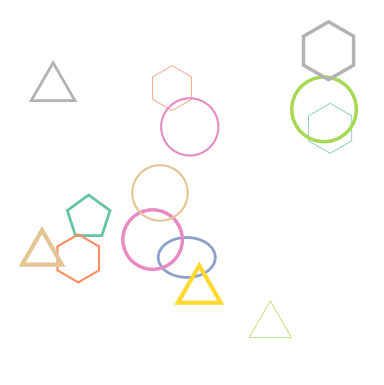[{"shape": "pentagon", "thickness": 2, "radius": 0.29, "center": [0.23, 0.435]}, {"shape": "hexagon", "thickness": 0.5, "radius": 0.32, "center": [0.858, 0.667]}, {"shape": "hexagon", "thickness": 1.5, "radius": 0.31, "center": [0.203, 0.329]}, {"shape": "hexagon", "thickness": 0.5, "radius": 0.29, "center": [0.447, 0.771]}, {"shape": "oval", "thickness": 2, "radius": 0.37, "center": [0.485, 0.331]}, {"shape": "circle", "thickness": 2.5, "radius": 0.39, "center": [0.396, 0.378]}, {"shape": "circle", "thickness": 1.5, "radius": 0.37, "center": [0.493, 0.67]}, {"shape": "triangle", "thickness": 0.5, "radius": 0.32, "center": [0.702, 0.155]}, {"shape": "circle", "thickness": 2.5, "radius": 0.42, "center": [0.842, 0.716]}, {"shape": "triangle", "thickness": 3, "radius": 0.32, "center": [0.518, 0.246]}, {"shape": "circle", "thickness": 1.5, "radius": 0.36, "center": [0.416, 0.499]}, {"shape": "triangle", "thickness": 3, "radius": 0.3, "center": [0.109, 0.343]}, {"shape": "hexagon", "thickness": 2.5, "radius": 0.38, "center": [0.853, 0.868]}, {"shape": "triangle", "thickness": 2, "radius": 0.33, "center": [0.138, 0.771]}]